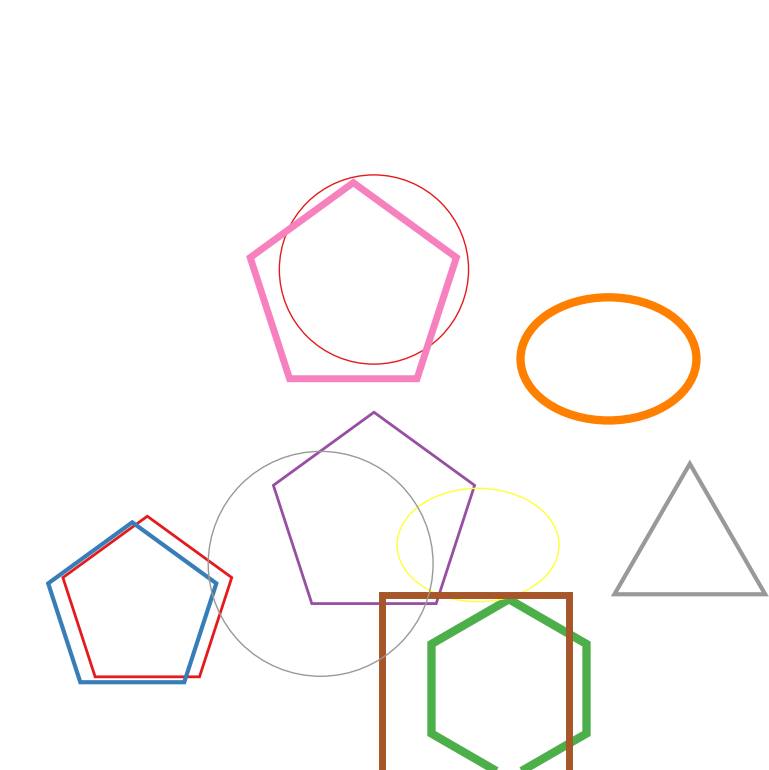[{"shape": "circle", "thickness": 0.5, "radius": 0.61, "center": [0.486, 0.65]}, {"shape": "pentagon", "thickness": 1, "radius": 0.58, "center": [0.191, 0.214]}, {"shape": "pentagon", "thickness": 1.5, "radius": 0.57, "center": [0.172, 0.207]}, {"shape": "hexagon", "thickness": 3, "radius": 0.58, "center": [0.661, 0.106]}, {"shape": "pentagon", "thickness": 1, "radius": 0.69, "center": [0.486, 0.327]}, {"shape": "oval", "thickness": 3, "radius": 0.57, "center": [0.79, 0.534]}, {"shape": "oval", "thickness": 0.5, "radius": 0.53, "center": [0.621, 0.292]}, {"shape": "square", "thickness": 2.5, "radius": 0.61, "center": [0.618, 0.105]}, {"shape": "pentagon", "thickness": 2.5, "radius": 0.7, "center": [0.459, 0.622]}, {"shape": "circle", "thickness": 0.5, "radius": 0.73, "center": [0.416, 0.268]}, {"shape": "triangle", "thickness": 1.5, "radius": 0.57, "center": [0.896, 0.285]}]